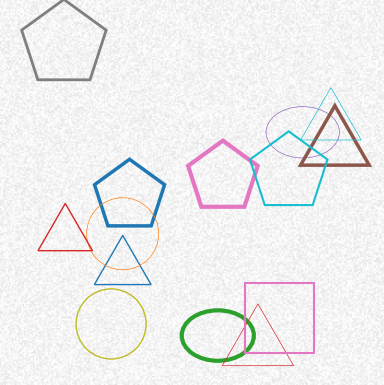[{"shape": "triangle", "thickness": 1, "radius": 0.43, "center": [0.319, 0.303]}, {"shape": "pentagon", "thickness": 2.5, "radius": 0.48, "center": [0.337, 0.491]}, {"shape": "circle", "thickness": 0.5, "radius": 0.47, "center": [0.319, 0.393]}, {"shape": "oval", "thickness": 3, "radius": 0.47, "center": [0.566, 0.128]}, {"shape": "triangle", "thickness": 0.5, "radius": 0.53, "center": [0.67, 0.104]}, {"shape": "triangle", "thickness": 1, "radius": 0.41, "center": [0.17, 0.39]}, {"shape": "oval", "thickness": 0.5, "radius": 0.48, "center": [0.786, 0.656]}, {"shape": "triangle", "thickness": 2.5, "radius": 0.51, "center": [0.87, 0.622]}, {"shape": "pentagon", "thickness": 3, "radius": 0.47, "center": [0.579, 0.54]}, {"shape": "square", "thickness": 1.5, "radius": 0.45, "center": [0.726, 0.174]}, {"shape": "pentagon", "thickness": 2, "radius": 0.58, "center": [0.166, 0.886]}, {"shape": "circle", "thickness": 1, "radius": 0.45, "center": [0.289, 0.159]}, {"shape": "triangle", "thickness": 0.5, "radius": 0.45, "center": [0.859, 0.682]}, {"shape": "pentagon", "thickness": 1.5, "radius": 0.53, "center": [0.75, 0.553]}]